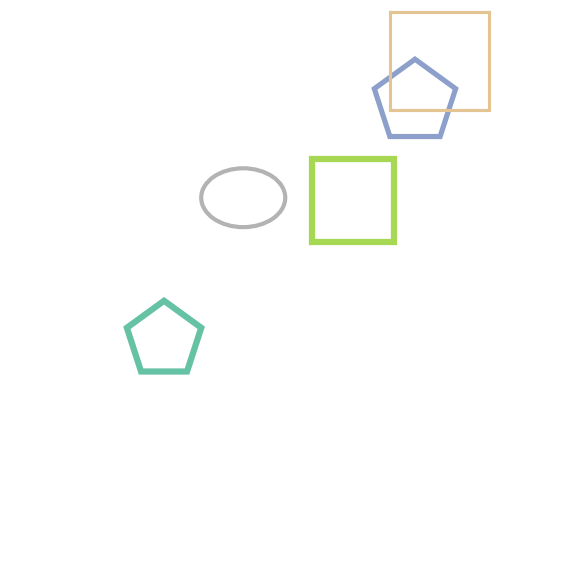[{"shape": "pentagon", "thickness": 3, "radius": 0.34, "center": [0.284, 0.411]}, {"shape": "pentagon", "thickness": 2.5, "radius": 0.37, "center": [0.719, 0.823]}, {"shape": "square", "thickness": 3, "radius": 0.36, "center": [0.611, 0.651]}, {"shape": "square", "thickness": 1.5, "radius": 0.43, "center": [0.761, 0.894]}, {"shape": "oval", "thickness": 2, "radius": 0.36, "center": [0.421, 0.657]}]